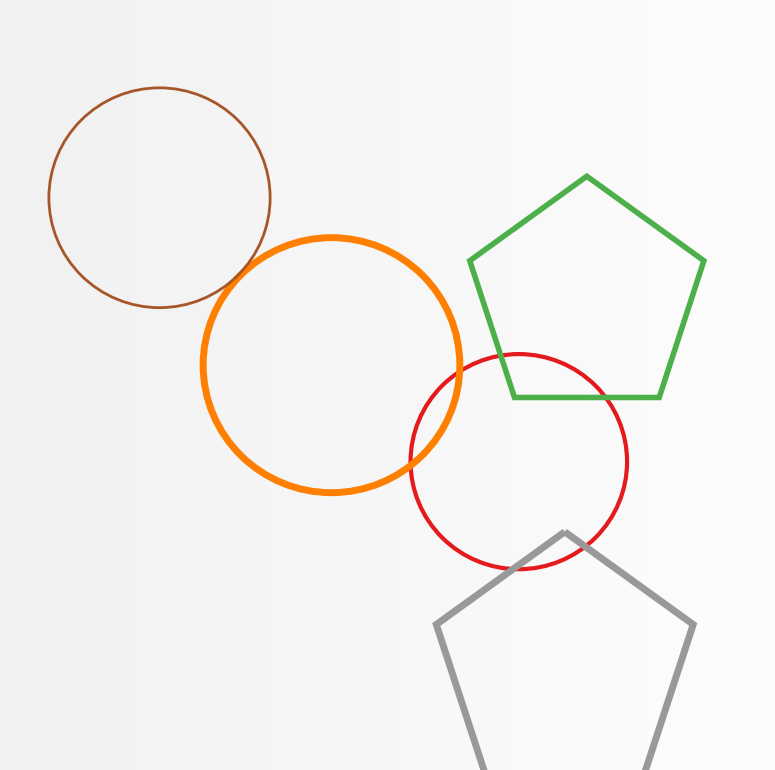[{"shape": "circle", "thickness": 1.5, "radius": 0.7, "center": [0.669, 0.4]}, {"shape": "pentagon", "thickness": 2, "radius": 0.79, "center": [0.757, 0.612]}, {"shape": "circle", "thickness": 2.5, "radius": 0.83, "center": [0.428, 0.526]}, {"shape": "circle", "thickness": 1, "radius": 0.71, "center": [0.206, 0.743]}, {"shape": "pentagon", "thickness": 2.5, "radius": 0.87, "center": [0.729, 0.135]}]